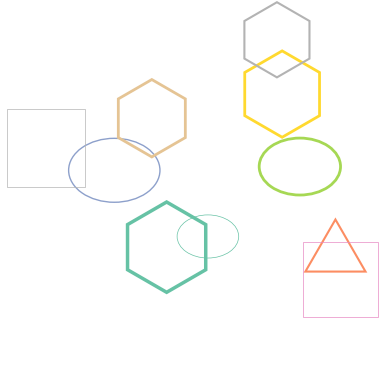[{"shape": "hexagon", "thickness": 2.5, "radius": 0.59, "center": [0.433, 0.358]}, {"shape": "oval", "thickness": 0.5, "radius": 0.4, "center": [0.54, 0.386]}, {"shape": "triangle", "thickness": 1.5, "radius": 0.45, "center": [0.871, 0.34]}, {"shape": "oval", "thickness": 1, "radius": 0.59, "center": [0.297, 0.558]}, {"shape": "square", "thickness": 0.5, "radius": 0.49, "center": [0.884, 0.274]}, {"shape": "oval", "thickness": 2, "radius": 0.53, "center": [0.779, 0.567]}, {"shape": "hexagon", "thickness": 2, "radius": 0.56, "center": [0.733, 0.756]}, {"shape": "hexagon", "thickness": 2, "radius": 0.5, "center": [0.394, 0.693]}, {"shape": "square", "thickness": 0.5, "radius": 0.5, "center": [0.12, 0.615]}, {"shape": "hexagon", "thickness": 1.5, "radius": 0.49, "center": [0.719, 0.897]}]